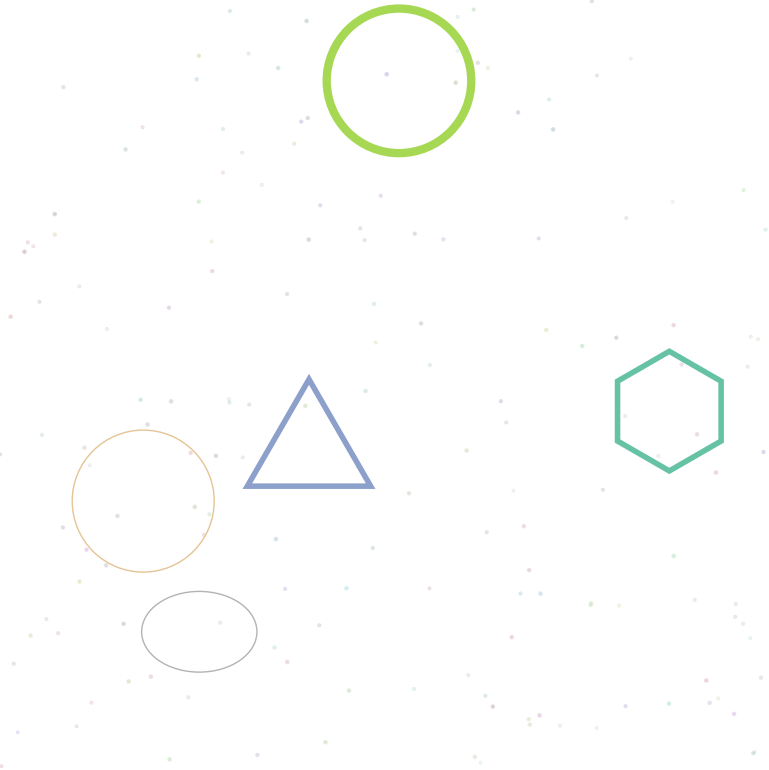[{"shape": "hexagon", "thickness": 2, "radius": 0.39, "center": [0.869, 0.466]}, {"shape": "triangle", "thickness": 2, "radius": 0.46, "center": [0.401, 0.415]}, {"shape": "circle", "thickness": 3, "radius": 0.47, "center": [0.518, 0.895]}, {"shape": "circle", "thickness": 0.5, "radius": 0.46, "center": [0.186, 0.349]}, {"shape": "oval", "thickness": 0.5, "radius": 0.37, "center": [0.259, 0.18]}]